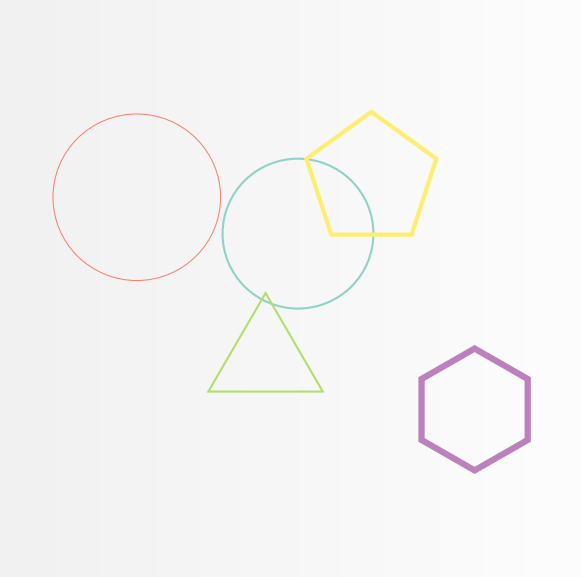[{"shape": "circle", "thickness": 1, "radius": 0.65, "center": [0.513, 0.595]}, {"shape": "circle", "thickness": 0.5, "radius": 0.72, "center": [0.235, 0.658]}, {"shape": "triangle", "thickness": 1, "radius": 0.57, "center": [0.457, 0.378]}, {"shape": "hexagon", "thickness": 3, "radius": 0.53, "center": [0.817, 0.29]}, {"shape": "pentagon", "thickness": 2, "radius": 0.59, "center": [0.639, 0.688]}]